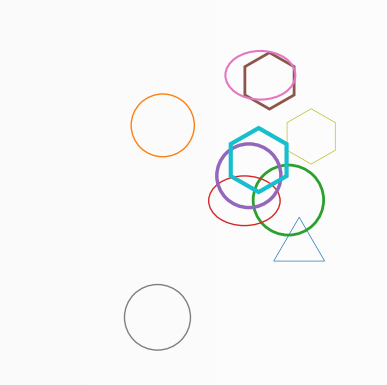[{"shape": "triangle", "thickness": 0.5, "radius": 0.38, "center": [0.772, 0.36]}, {"shape": "circle", "thickness": 1, "radius": 0.41, "center": [0.42, 0.674]}, {"shape": "circle", "thickness": 2, "radius": 0.45, "center": [0.744, 0.48]}, {"shape": "oval", "thickness": 1, "radius": 0.46, "center": [0.631, 0.479]}, {"shape": "circle", "thickness": 2.5, "radius": 0.41, "center": [0.642, 0.544]}, {"shape": "hexagon", "thickness": 2, "radius": 0.37, "center": [0.695, 0.79]}, {"shape": "oval", "thickness": 1.5, "radius": 0.45, "center": [0.672, 0.804]}, {"shape": "circle", "thickness": 1, "radius": 0.43, "center": [0.406, 0.176]}, {"shape": "hexagon", "thickness": 0.5, "radius": 0.36, "center": [0.803, 0.646]}, {"shape": "hexagon", "thickness": 3, "radius": 0.42, "center": [0.668, 0.584]}]